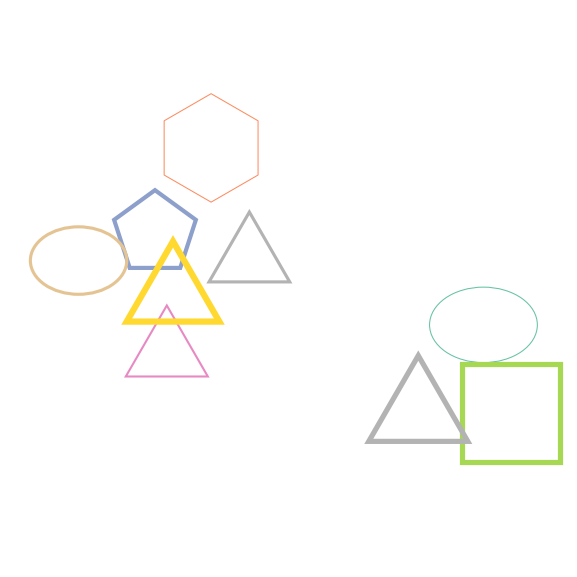[{"shape": "oval", "thickness": 0.5, "radius": 0.47, "center": [0.837, 0.437]}, {"shape": "hexagon", "thickness": 0.5, "radius": 0.47, "center": [0.366, 0.743]}, {"shape": "pentagon", "thickness": 2, "radius": 0.37, "center": [0.268, 0.595]}, {"shape": "triangle", "thickness": 1, "radius": 0.41, "center": [0.289, 0.388]}, {"shape": "square", "thickness": 2.5, "radius": 0.42, "center": [0.885, 0.284]}, {"shape": "triangle", "thickness": 3, "radius": 0.46, "center": [0.3, 0.489]}, {"shape": "oval", "thickness": 1.5, "radius": 0.42, "center": [0.136, 0.548]}, {"shape": "triangle", "thickness": 1.5, "radius": 0.4, "center": [0.432, 0.551]}, {"shape": "triangle", "thickness": 2.5, "radius": 0.5, "center": [0.724, 0.284]}]